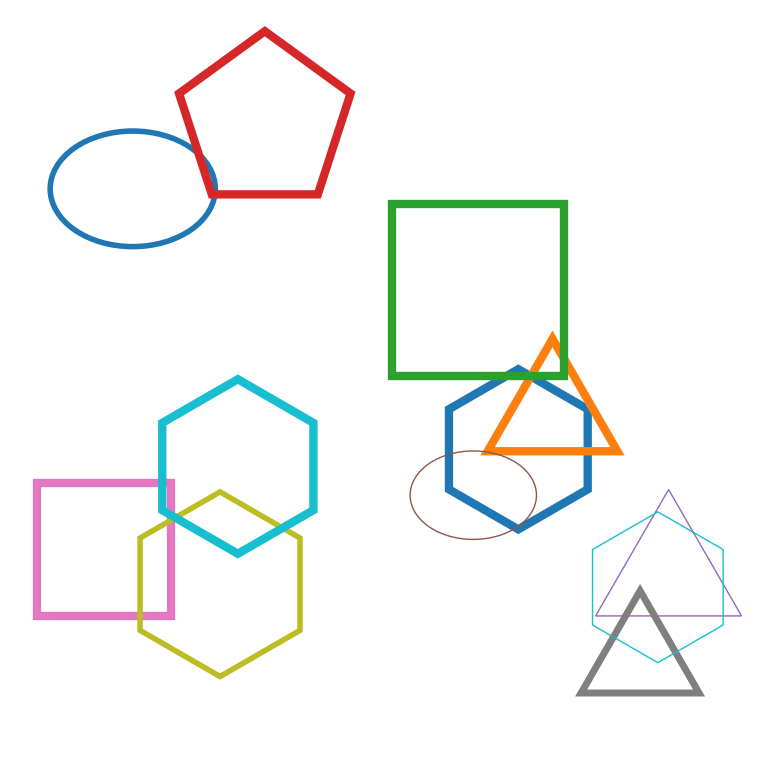[{"shape": "hexagon", "thickness": 3, "radius": 0.52, "center": [0.673, 0.417]}, {"shape": "oval", "thickness": 2, "radius": 0.54, "center": [0.172, 0.755]}, {"shape": "triangle", "thickness": 3, "radius": 0.49, "center": [0.718, 0.463]}, {"shape": "square", "thickness": 3, "radius": 0.56, "center": [0.621, 0.623]}, {"shape": "pentagon", "thickness": 3, "radius": 0.59, "center": [0.344, 0.842]}, {"shape": "triangle", "thickness": 0.5, "radius": 0.55, "center": [0.868, 0.255]}, {"shape": "oval", "thickness": 0.5, "radius": 0.41, "center": [0.615, 0.357]}, {"shape": "square", "thickness": 3, "radius": 0.43, "center": [0.135, 0.287]}, {"shape": "triangle", "thickness": 2.5, "radius": 0.44, "center": [0.831, 0.144]}, {"shape": "hexagon", "thickness": 2, "radius": 0.6, "center": [0.286, 0.241]}, {"shape": "hexagon", "thickness": 3, "radius": 0.57, "center": [0.309, 0.394]}, {"shape": "hexagon", "thickness": 0.5, "radius": 0.49, "center": [0.854, 0.237]}]